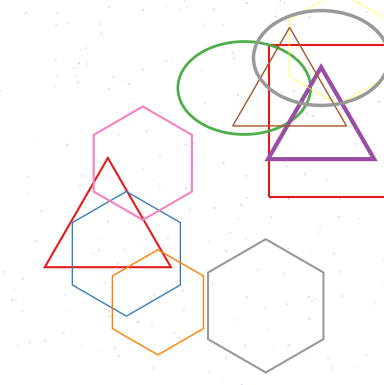[{"shape": "triangle", "thickness": 1.5, "radius": 0.95, "center": [0.28, 0.401]}, {"shape": "square", "thickness": 1.5, "radius": 0.98, "center": [0.895, 0.686]}, {"shape": "hexagon", "thickness": 1, "radius": 0.81, "center": [0.328, 0.341]}, {"shape": "oval", "thickness": 2, "radius": 0.86, "center": [0.634, 0.771]}, {"shape": "triangle", "thickness": 3, "radius": 0.8, "center": [0.834, 0.666]}, {"shape": "hexagon", "thickness": 1, "radius": 0.68, "center": [0.41, 0.215]}, {"shape": "hexagon", "thickness": 0.5, "radius": 0.74, "center": [0.879, 0.875]}, {"shape": "triangle", "thickness": 1, "radius": 0.85, "center": [0.752, 0.758]}, {"shape": "hexagon", "thickness": 1.5, "radius": 0.74, "center": [0.371, 0.576]}, {"shape": "oval", "thickness": 2.5, "radius": 0.88, "center": [0.834, 0.849]}, {"shape": "hexagon", "thickness": 1.5, "radius": 0.87, "center": [0.69, 0.206]}]